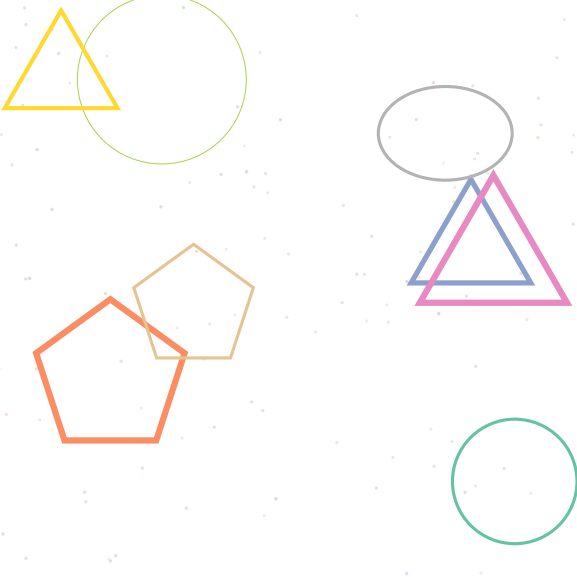[{"shape": "circle", "thickness": 1.5, "radius": 0.54, "center": [0.891, 0.165]}, {"shape": "pentagon", "thickness": 3, "radius": 0.68, "center": [0.191, 0.346]}, {"shape": "triangle", "thickness": 2.5, "radius": 0.6, "center": [0.815, 0.569]}, {"shape": "triangle", "thickness": 3, "radius": 0.74, "center": [0.854, 0.548]}, {"shape": "circle", "thickness": 0.5, "radius": 0.73, "center": [0.28, 0.861]}, {"shape": "triangle", "thickness": 2, "radius": 0.56, "center": [0.106, 0.868]}, {"shape": "pentagon", "thickness": 1.5, "radius": 0.54, "center": [0.335, 0.467]}, {"shape": "oval", "thickness": 1.5, "radius": 0.58, "center": [0.771, 0.768]}]